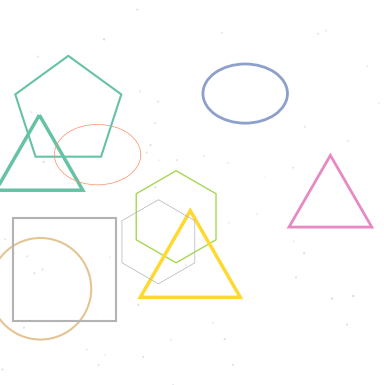[{"shape": "triangle", "thickness": 2.5, "radius": 0.65, "center": [0.102, 0.571]}, {"shape": "pentagon", "thickness": 1.5, "radius": 0.72, "center": [0.177, 0.71]}, {"shape": "oval", "thickness": 0.5, "radius": 0.56, "center": [0.253, 0.598]}, {"shape": "oval", "thickness": 2, "radius": 0.55, "center": [0.637, 0.757]}, {"shape": "triangle", "thickness": 2, "radius": 0.62, "center": [0.858, 0.472]}, {"shape": "hexagon", "thickness": 1, "radius": 0.6, "center": [0.457, 0.437]}, {"shape": "triangle", "thickness": 2.5, "radius": 0.75, "center": [0.494, 0.303]}, {"shape": "circle", "thickness": 1.5, "radius": 0.66, "center": [0.105, 0.25]}, {"shape": "square", "thickness": 1.5, "radius": 0.67, "center": [0.167, 0.3]}, {"shape": "hexagon", "thickness": 0.5, "radius": 0.55, "center": [0.411, 0.372]}]